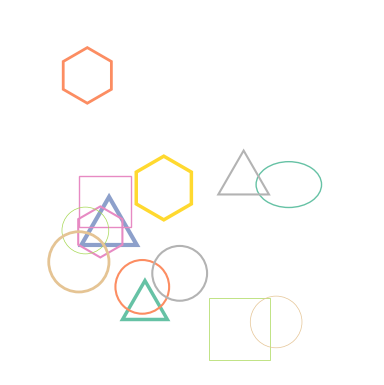[{"shape": "oval", "thickness": 1, "radius": 0.42, "center": [0.75, 0.521]}, {"shape": "triangle", "thickness": 2.5, "radius": 0.34, "center": [0.376, 0.204]}, {"shape": "hexagon", "thickness": 2, "radius": 0.36, "center": [0.227, 0.804]}, {"shape": "circle", "thickness": 1.5, "radius": 0.35, "center": [0.37, 0.255]}, {"shape": "triangle", "thickness": 3, "radius": 0.42, "center": [0.283, 0.405]}, {"shape": "hexagon", "thickness": 1.5, "radius": 0.33, "center": [0.261, 0.398]}, {"shape": "square", "thickness": 1, "radius": 0.33, "center": [0.273, 0.476]}, {"shape": "square", "thickness": 0.5, "radius": 0.4, "center": [0.622, 0.145]}, {"shape": "circle", "thickness": 0.5, "radius": 0.3, "center": [0.222, 0.401]}, {"shape": "hexagon", "thickness": 2.5, "radius": 0.41, "center": [0.425, 0.512]}, {"shape": "circle", "thickness": 0.5, "radius": 0.34, "center": [0.717, 0.164]}, {"shape": "circle", "thickness": 2, "radius": 0.39, "center": [0.205, 0.32]}, {"shape": "circle", "thickness": 1.5, "radius": 0.36, "center": [0.467, 0.29]}, {"shape": "triangle", "thickness": 1.5, "radius": 0.38, "center": [0.633, 0.533]}]